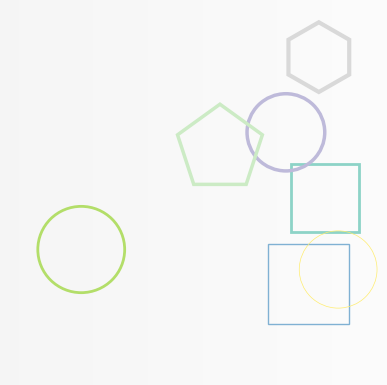[{"shape": "square", "thickness": 2, "radius": 0.44, "center": [0.838, 0.485]}, {"shape": "circle", "thickness": 2.5, "radius": 0.5, "center": [0.738, 0.656]}, {"shape": "square", "thickness": 1, "radius": 0.52, "center": [0.796, 0.263]}, {"shape": "circle", "thickness": 2, "radius": 0.56, "center": [0.21, 0.352]}, {"shape": "hexagon", "thickness": 3, "radius": 0.45, "center": [0.823, 0.852]}, {"shape": "pentagon", "thickness": 2.5, "radius": 0.58, "center": [0.568, 0.614]}, {"shape": "circle", "thickness": 0.5, "radius": 0.5, "center": [0.873, 0.3]}]